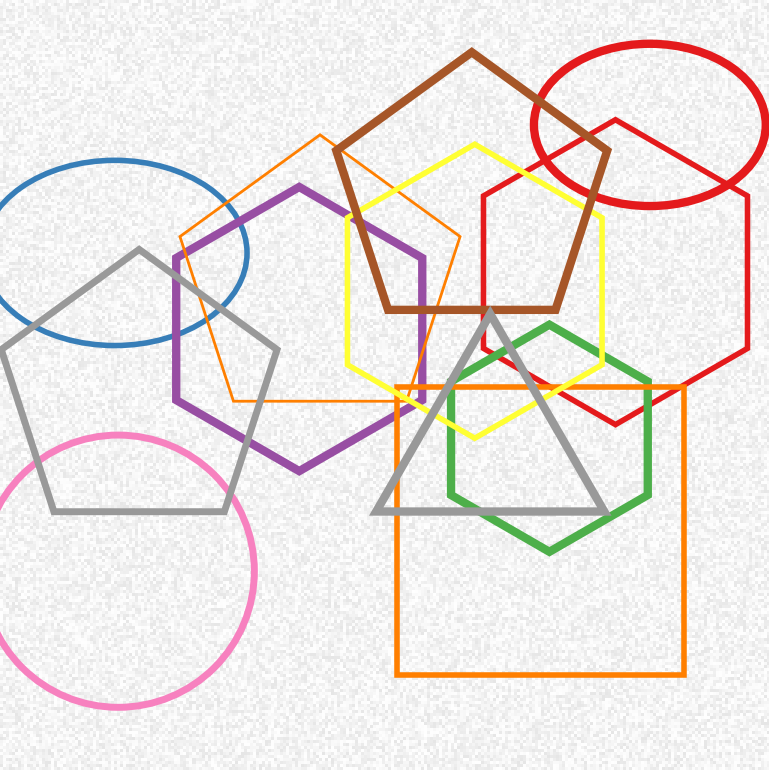[{"shape": "hexagon", "thickness": 2, "radius": 0.99, "center": [0.799, 0.647]}, {"shape": "oval", "thickness": 3, "radius": 0.75, "center": [0.844, 0.838]}, {"shape": "oval", "thickness": 2, "radius": 0.86, "center": [0.149, 0.672]}, {"shape": "hexagon", "thickness": 3, "radius": 0.74, "center": [0.714, 0.431]}, {"shape": "hexagon", "thickness": 3, "radius": 0.92, "center": [0.389, 0.573]}, {"shape": "pentagon", "thickness": 1, "radius": 0.96, "center": [0.416, 0.634]}, {"shape": "square", "thickness": 2, "radius": 0.93, "center": [0.702, 0.31]}, {"shape": "hexagon", "thickness": 2, "radius": 0.95, "center": [0.617, 0.622]}, {"shape": "pentagon", "thickness": 3, "radius": 0.92, "center": [0.613, 0.747]}, {"shape": "circle", "thickness": 2.5, "radius": 0.88, "center": [0.154, 0.258]}, {"shape": "pentagon", "thickness": 2.5, "radius": 0.94, "center": [0.181, 0.488]}, {"shape": "triangle", "thickness": 3, "radius": 0.86, "center": [0.637, 0.421]}]